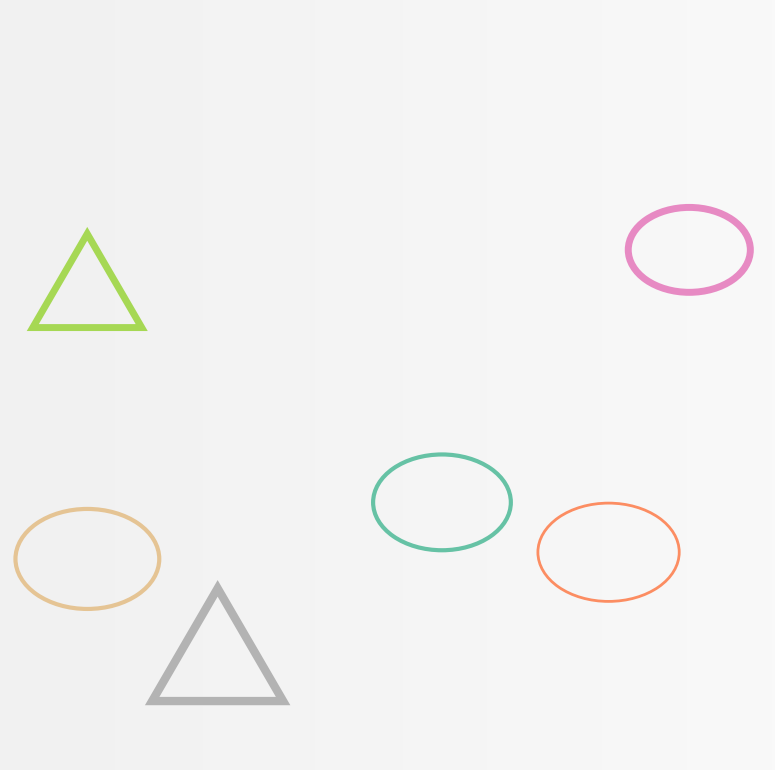[{"shape": "oval", "thickness": 1.5, "radius": 0.44, "center": [0.57, 0.348]}, {"shape": "oval", "thickness": 1, "radius": 0.46, "center": [0.785, 0.283]}, {"shape": "oval", "thickness": 2.5, "radius": 0.39, "center": [0.889, 0.675]}, {"shape": "triangle", "thickness": 2.5, "radius": 0.41, "center": [0.113, 0.615]}, {"shape": "oval", "thickness": 1.5, "radius": 0.46, "center": [0.113, 0.274]}, {"shape": "triangle", "thickness": 3, "radius": 0.49, "center": [0.281, 0.138]}]